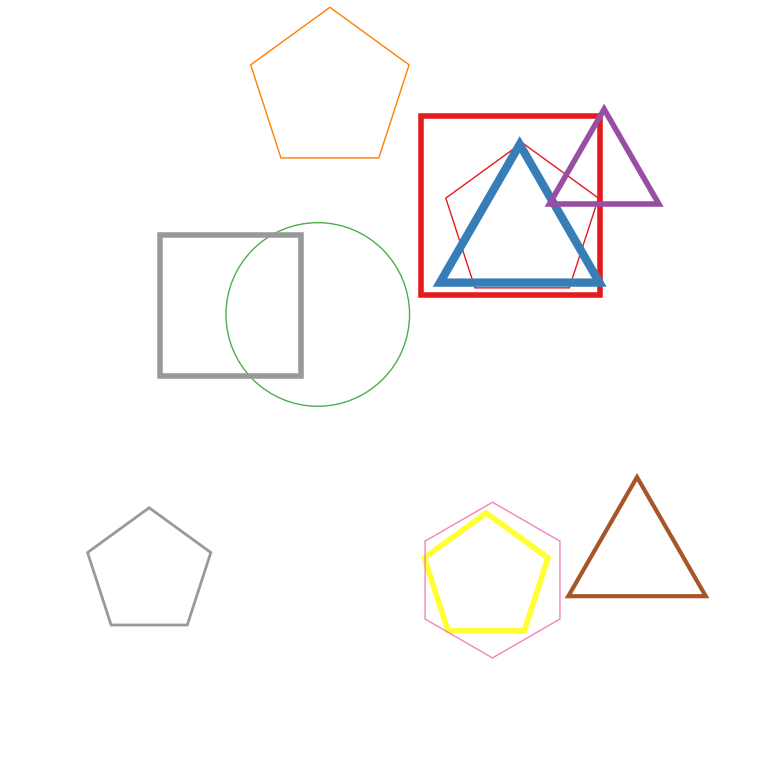[{"shape": "square", "thickness": 2, "radius": 0.58, "center": [0.663, 0.733]}, {"shape": "pentagon", "thickness": 0.5, "radius": 0.52, "center": [0.678, 0.71]}, {"shape": "triangle", "thickness": 3, "radius": 0.6, "center": [0.675, 0.693]}, {"shape": "circle", "thickness": 0.5, "radius": 0.6, "center": [0.413, 0.592]}, {"shape": "triangle", "thickness": 2, "radius": 0.41, "center": [0.785, 0.776]}, {"shape": "pentagon", "thickness": 0.5, "radius": 0.54, "center": [0.428, 0.882]}, {"shape": "pentagon", "thickness": 2, "radius": 0.42, "center": [0.631, 0.249]}, {"shape": "triangle", "thickness": 1.5, "radius": 0.52, "center": [0.827, 0.277]}, {"shape": "hexagon", "thickness": 0.5, "radius": 0.51, "center": [0.64, 0.247]}, {"shape": "pentagon", "thickness": 1, "radius": 0.42, "center": [0.194, 0.256]}, {"shape": "square", "thickness": 2, "radius": 0.46, "center": [0.299, 0.603]}]